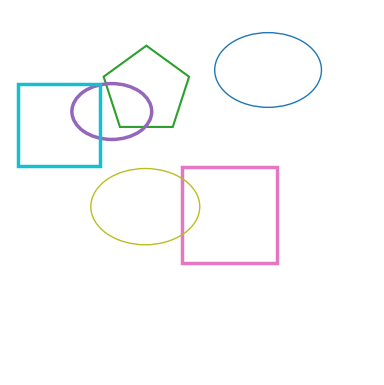[{"shape": "oval", "thickness": 1, "radius": 0.69, "center": [0.696, 0.818]}, {"shape": "pentagon", "thickness": 1.5, "radius": 0.58, "center": [0.38, 0.765]}, {"shape": "oval", "thickness": 2.5, "radius": 0.52, "center": [0.29, 0.71]}, {"shape": "square", "thickness": 2.5, "radius": 0.62, "center": [0.596, 0.442]}, {"shape": "oval", "thickness": 1, "radius": 0.71, "center": [0.377, 0.463]}, {"shape": "square", "thickness": 2.5, "radius": 0.53, "center": [0.152, 0.674]}]